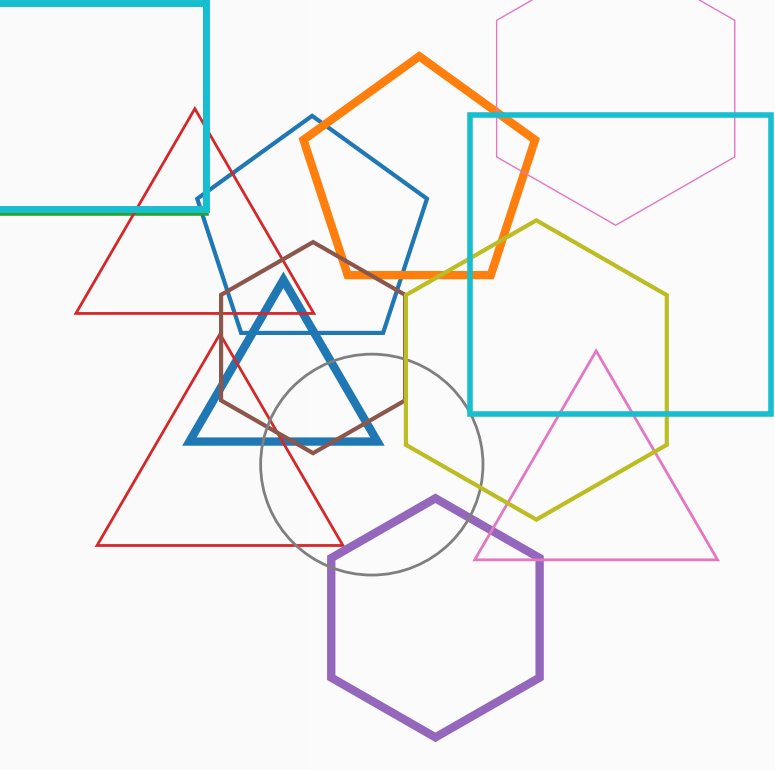[{"shape": "pentagon", "thickness": 1.5, "radius": 0.78, "center": [0.403, 0.694]}, {"shape": "triangle", "thickness": 3, "radius": 0.7, "center": [0.366, 0.497]}, {"shape": "pentagon", "thickness": 3, "radius": 0.79, "center": [0.541, 0.77]}, {"shape": "square", "thickness": 2, "radius": 0.71, "center": [0.124, 0.865]}, {"shape": "triangle", "thickness": 1, "radius": 0.92, "center": [0.284, 0.383]}, {"shape": "triangle", "thickness": 1, "radius": 0.89, "center": [0.251, 0.682]}, {"shape": "hexagon", "thickness": 3, "radius": 0.78, "center": [0.562, 0.198]}, {"shape": "hexagon", "thickness": 1.5, "radius": 0.69, "center": [0.404, 0.549]}, {"shape": "triangle", "thickness": 1, "radius": 0.9, "center": [0.769, 0.363]}, {"shape": "hexagon", "thickness": 0.5, "radius": 0.89, "center": [0.794, 0.885]}, {"shape": "circle", "thickness": 1, "radius": 0.72, "center": [0.48, 0.397]}, {"shape": "hexagon", "thickness": 1.5, "radius": 0.97, "center": [0.692, 0.52]}, {"shape": "square", "thickness": 2, "radius": 0.97, "center": [0.801, 0.656]}, {"shape": "square", "thickness": 2.5, "radius": 0.67, "center": [0.132, 0.862]}]